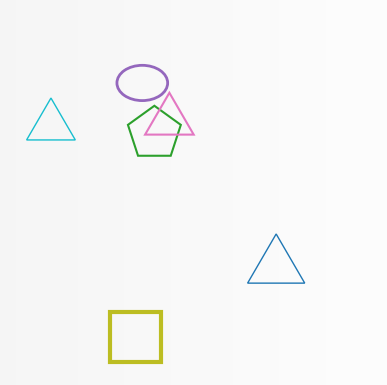[{"shape": "triangle", "thickness": 1, "radius": 0.43, "center": [0.713, 0.307]}, {"shape": "pentagon", "thickness": 1.5, "radius": 0.36, "center": [0.398, 0.654]}, {"shape": "oval", "thickness": 2, "radius": 0.33, "center": [0.367, 0.785]}, {"shape": "triangle", "thickness": 1.5, "radius": 0.36, "center": [0.437, 0.687]}, {"shape": "square", "thickness": 3, "radius": 0.33, "center": [0.35, 0.125]}, {"shape": "triangle", "thickness": 1, "radius": 0.36, "center": [0.132, 0.673]}]